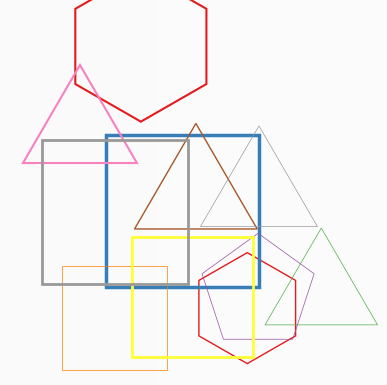[{"shape": "hexagon", "thickness": 1.5, "radius": 0.98, "center": [0.364, 0.879]}, {"shape": "hexagon", "thickness": 1, "radius": 0.72, "center": [0.638, 0.2]}, {"shape": "square", "thickness": 2.5, "radius": 0.99, "center": [0.471, 0.452]}, {"shape": "triangle", "thickness": 0.5, "radius": 0.84, "center": [0.829, 0.24]}, {"shape": "pentagon", "thickness": 0.5, "radius": 0.76, "center": [0.666, 0.242]}, {"shape": "square", "thickness": 0.5, "radius": 0.68, "center": [0.296, 0.174]}, {"shape": "square", "thickness": 2, "radius": 0.78, "center": [0.497, 0.23]}, {"shape": "triangle", "thickness": 1, "radius": 0.91, "center": [0.505, 0.497]}, {"shape": "triangle", "thickness": 1.5, "radius": 0.85, "center": [0.206, 0.661]}, {"shape": "square", "thickness": 2, "radius": 0.94, "center": [0.296, 0.449]}, {"shape": "triangle", "thickness": 0.5, "radius": 0.87, "center": [0.668, 0.499]}]